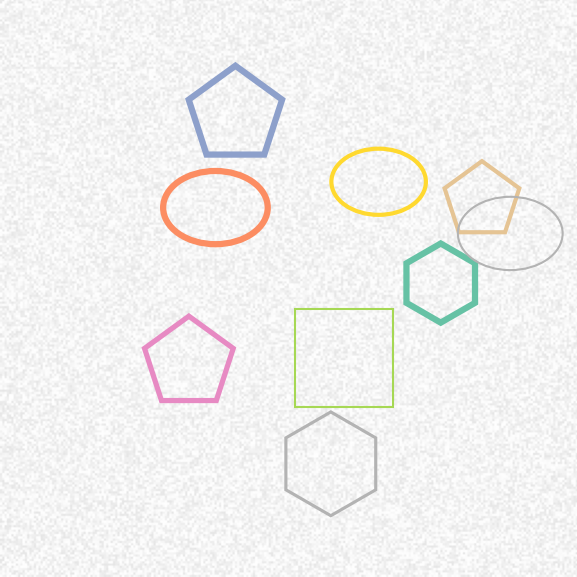[{"shape": "hexagon", "thickness": 3, "radius": 0.34, "center": [0.763, 0.509]}, {"shape": "oval", "thickness": 3, "radius": 0.45, "center": [0.373, 0.64]}, {"shape": "pentagon", "thickness": 3, "radius": 0.43, "center": [0.408, 0.8]}, {"shape": "pentagon", "thickness": 2.5, "radius": 0.4, "center": [0.327, 0.371]}, {"shape": "square", "thickness": 1, "radius": 0.42, "center": [0.595, 0.379]}, {"shape": "oval", "thickness": 2, "radius": 0.41, "center": [0.656, 0.684]}, {"shape": "pentagon", "thickness": 2, "radius": 0.34, "center": [0.835, 0.652]}, {"shape": "oval", "thickness": 1, "radius": 0.45, "center": [0.884, 0.595]}, {"shape": "hexagon", "thickness": 1.5, "radius": 0.45, "center": [0.573, 0.196]}]